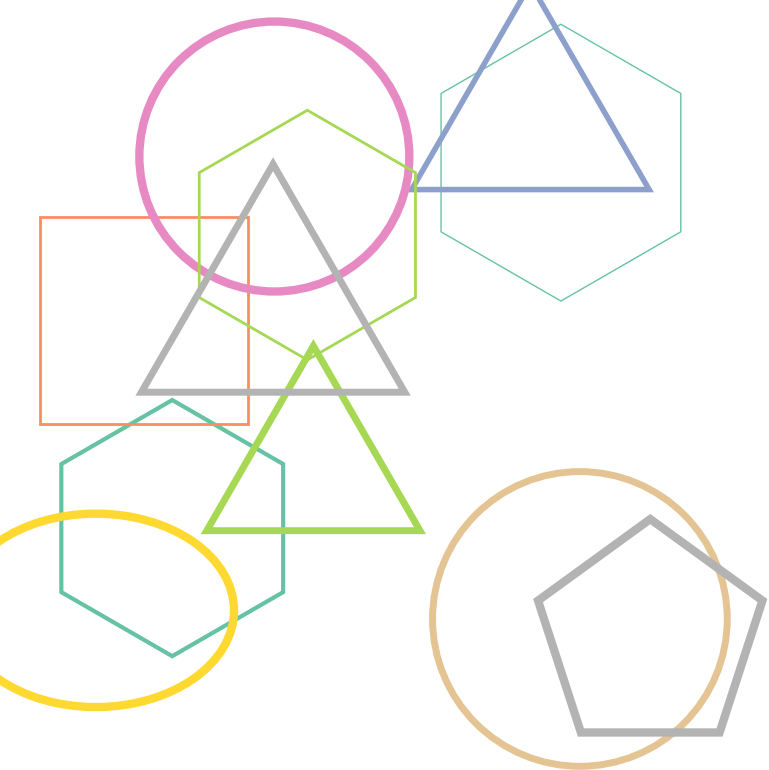[{"shape": "hexagon", "thickness": 1.5, "radius": 0.83, "center": [0.224, 0.314]}, {"shape": "hexagon", "thickness": 0.5, "radius": 0.9, "center": [0.728, 0.789]}, {"shape": "square", "thickness": 1, "radius": 0.67, "center": [0.187, 0.584]}, {"shape": "triangle", "thickness": 2, "radius": 0.89, "center": [0.689, 0.843]}, {"shape": "circle", "thickness": 3, "radius": 0.88, "center": [0.356, 0.797]}, {"shape": "hexagon", "thickness": 1, "radius": 0.81, "center": [0.399, 0.695]}, {"shape": "triangle", "thickness": 2.5, "radius": 0.8, "center": [0.407, 0.391]}, {"shape": "oval", "thickness": 3, "radius": 0.9, "center": [0.125, 0.207]}, {"shape": "circle", "thickness": 2.5, "radius": 0.96, "center": [0.753, 0.196]}, {"shape": "pentagon", "thickness": 3, "radius": 0.77, "center": [0.844, 0.173]}, {"shape": "triangle", "thickness": 2.5, "radius": 0.99, "center": [0.355, 0.589]}]